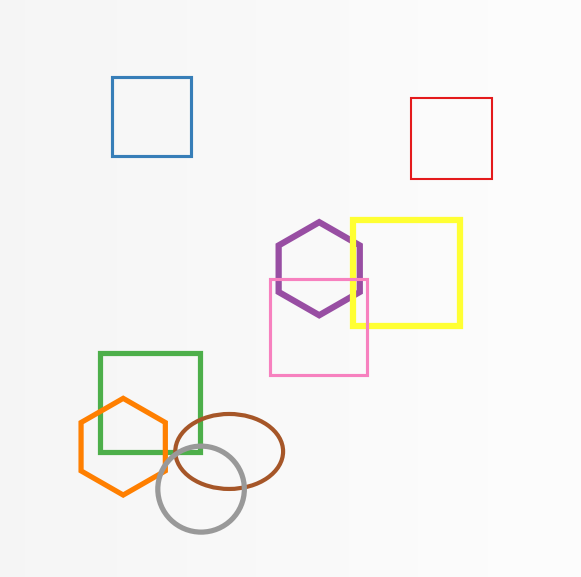[{"shape": "square", "thickness": 1, "radius": 0.35, "center": [0.777, 0.76]}, {"shape": "square", "thickness": 1.5, "radius": 0.34, "center": [0.261, 0.797]}, {"shape": "square", "thickness": 2.5, "radius": 0.43, "center": [0.258, 0.302]}, {"shape": "hexagon", "thickness": 3, "radius": 0.4, "center": [0.549, 0.534]}, {"shape": "hexagon", "thickness": 2.5, "radius": 0.42, "center": [0.212, 0.226]}, {"shape": "square", "thickness": 3, "radius": 0.46, "center": [0.699, 0.526]}, {"shape": "oval", "thickness": 2, "radius": 0.46, "center": [0.394, 0.217]}, {"shape": "square", "thickness": 1.5, "radius": 0.42, "center": [0.548, 0.432]}, {"shape": "circle", "thickness": 2.5, "radius": 0.37, "center": [0.346, 0.152]}]